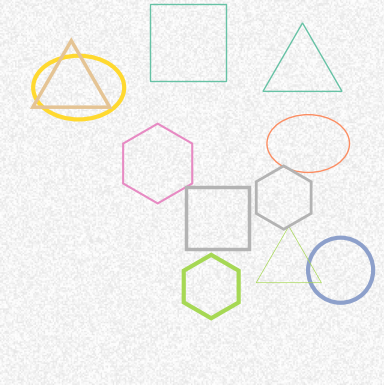[{"shape": "square", "thickness": 1, "radius": 0.5, "center": [0.488, 0.889]}, {"shape": "triangle", "thickness": 1, "radius": 0.59, "center": [0.786, 0.822]}, {"shape": "oval", "thickness": 1, "radius": 0.54, "center": [0.801, 0.627]}, {"shape": "circle", "thickness": 3, "radius": 0.42, "center": [0.885, 0.298]}, {"shape": "hexagon", "thickness": 1.5, "radius": 0.52, "center": [0.41, 0.575]}, {"shape": "hexagon", "thickness": 3, "radius": 0.41, "center": [0.549, 0.256]}, {"shape": "triangle", "thickness": 0.5, "radius": 0.49, "center": [0.75, 0.315]}, {"shape": "oval", "thickness": 3, "radius": 0.59, "center": [0.204, 0.773]}, {"shape": "triangle", "thickness": 2.5, "radius": 0.58, "center": [0.185, 0.779]}, {"shape": "hexagon", "thickness": 2, "radius": 0.41, "center": [0.737, 0.487]}, {"shape": "square", "thickness": 2.5, "radius": 0.4, "center": [0.565, 0.434]}]